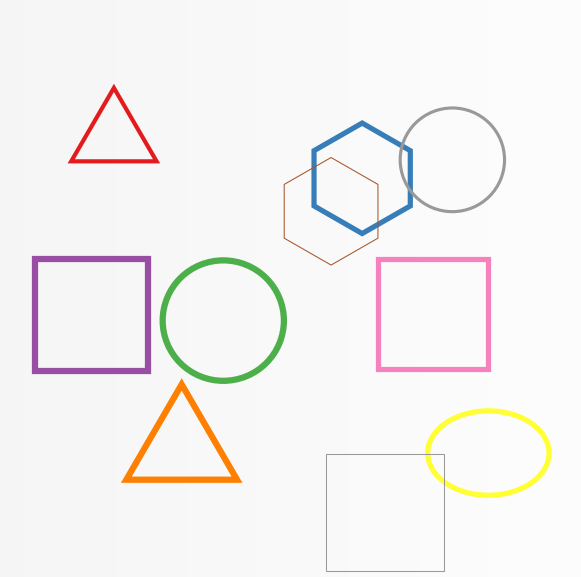[{"shape": "triangle", "thickness": 2, "radius": 0.42, "center": [0.196, 0.762]}, {"shape": "hexagon", "thickness": 2.5, "radius": 0.48, "center": [0.623, 0.69]}, {"shape": "circle", "thickness": 3, "radius": 0.52, "center": [0.384, 0.444]}, {"shape": "square", "thickness": 3, "radius": 0.48, "center": [0.157, 0.454]}, {"shape": "triangle", "thickness": 3, "radius": 0.55, "center": [0.313, 0.223]}, {"shape": "oval", "thickness": 2.5, "radius": 0.52, "center": [0.84, 0.215]}, {"shape": "hexagon", "thickness": 0.5, "radius": 0.47, "center": [0.57, 0.633]}, {"shape": "square", "thickness": 2.5, "radius": 0.47, "center": [0.746, 0.456]}, {"shape": "circle", "thickness": 1.5, "radius": 0.45, "center": [0.778, 0.722]}, {"shape": "square", "thickness": 0.5, "radius": 0.51, "center": [0.662, 0.111]}]